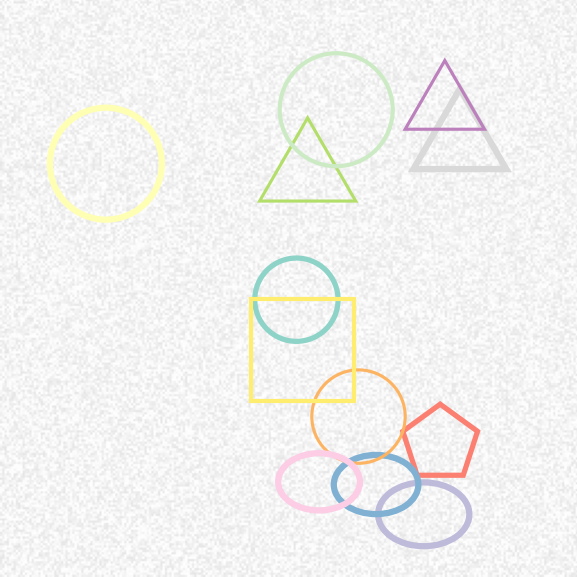[{"shape": "circle", "thickness": 2.5, "radius": 0.36, "center": [0.513, 0.48]}, {"shape": "circle", "thickness": 3, "radius": 0.48, "center": [0.183, 0.716]}, {"shape": "oval", "thickness": 3, "radius": 0.39, "center": [0.734, 0.109]}, {"shape": "pentagon", "thickness": 2.5, "radius": 0.34, "center": [0.762, 0.231]}, {"shape": "oval", "thickness": 3, "radius": 0.37, "center": [0.651, 0.16]}, {"shape": "circle", "thickness": 1.5, "radius": 0.4, "center": [0.621, 0.278]}, {"shape": "triangle", "thickness": 1.5, "radius": 0.48, "center": [0.533, 0.699]}, {"shape": "oval", "thickness": 3, "radius": 0.35, "center": [0.552, 0.165]}, {"shape": "triangle", "thickness": 3, "radius": 0.46, "center": [0.796, 0.753]}, {"shape": "triangle", "thickness": 1.5, "radius": 0.4, "center": [0.77, 0.815]}, {"shape": "circle", "thickness": 2, "radius": 0.49, "center": [0.582, 0.809]}, {"shape": "square", "thickness": 2, "radius": 0.44, "center": [0.524, 0.393]}]